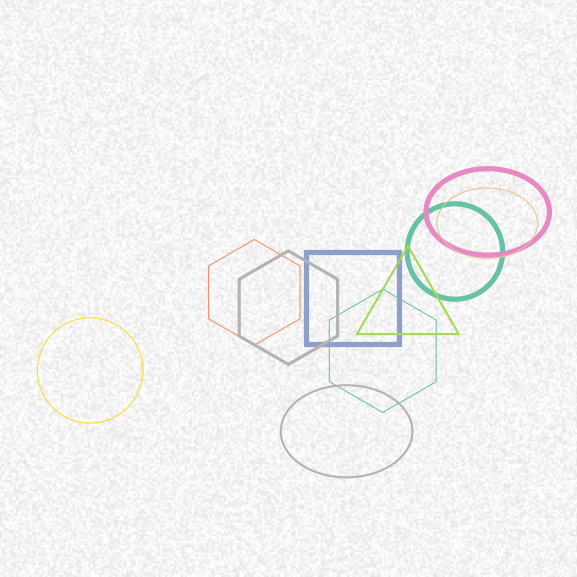[{"shape": "hexagon", "thickness": 0.5, "radius": 0.53, "center": [0.663, 0.392]}, {"shape": "circle", "thickness": 2.5, "radius": 0.41, "center": [0.788, 0.564]}, {"shape": "hexagon", "thickness": 0.5, "radius": 0.46, "center": [0.44, 0.493]}, {"shape": "square", "thickness": 2.5, "radius": 0.4, "center": [0.61, 0.483]}, {"shape": "oval", "thickness": 2.5, "radius": 0.53, "center": [0.845, 0.632]}, {"shape": "triangle", "thickness": 1, "radius": 0.51, "center": [0.706, 0.471]}, {"shape": "circle", "thickness": 0.5, "radius": 0.46, "center": [0.156, 0.358]}, {"shape": "oval", "thickness": 0.5, "radius": 0.44, "center": [0.844, 0.613]}, {"shape": "hexagon", "thickness": 1.5, "radius": 0.49, "center": [0.499, 0.466]}, {"shape": "oval", "thickness": 1, "radius": 0.57, "center": [0.6, 0.252]}]